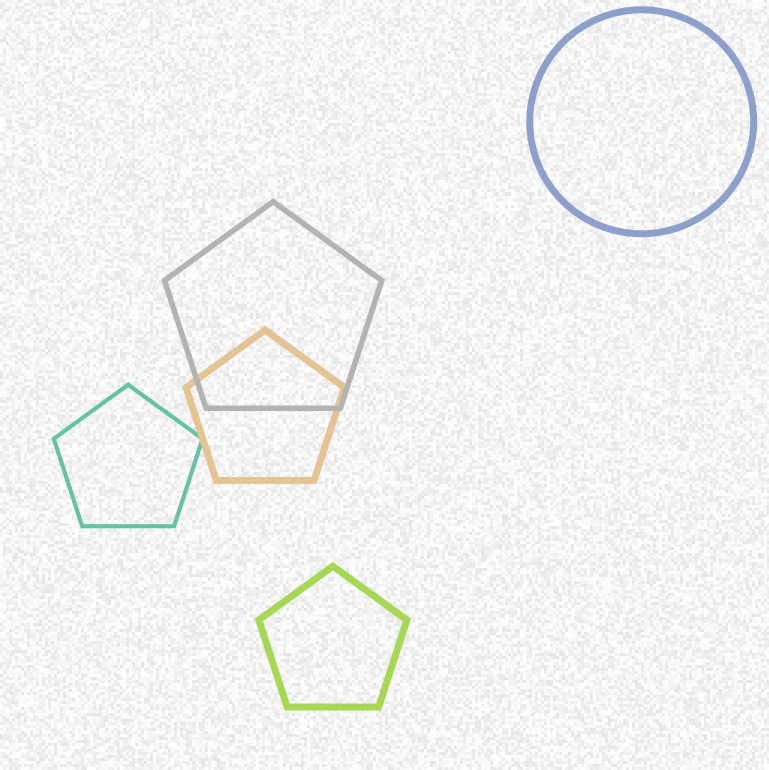[{"shape": "pentagon", "thickness": 1.5, "radius": 0.51, "center": [0.166, 0.399]}, {"shape": "circle", "thickness": 2.5, "radius": 0.73, "center": [0.833, 0.842]}, {"shape": "pentagon", "thickness": 2.5, "radius": 0.51, "center": [0.432, 0.164]}, {"shape": "pentagon", "thickness": 2.5, "radius": 0.54, "center": [0.344, 0.463]}, {"shape": "pentagon", "thickness": 2, "radius": 0.74, "center": [0.355, 0.59]}]